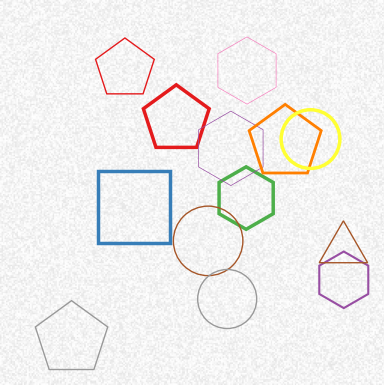[{"shape": "pentagon", "thickness": 2.5, "radius": 0.45, "center": [0.458, 0.69]}, {"shape": "pentagon", "thickness": 1, "radius": 0.4, "center": [0.324, 0.821]}, {"shape": "square", "thickness": 2.5, "radius": 0.47, "center": [0.348, 0.461]}, {"shape": "hexagon", "thickness": 2.5, "radius": 0.41, "center": [0.639, 0.486]}, {"shape": "hexagon", "thickness": 1.5, "radius": 0.37, "center": [0.893, 0.273]}, {"shape": "hexagon", "thickness": 0.5, "radius": 0.48, "center": [0.6, 0.615]}, {"shape": "pentagon", "thickness": 2, "radius": 0.49, "center": [0.741, 0.63]}, {"shape": "circle", "thickness": 2.5, "radius": 0.38, "center": [0.807, 0.639]}, {"shape": "circle", "thickness": 1, "radius": 0.45, "center": [0.541, 0.374]}, {"shape": "triangle", "thickness": 1, "radius": 0.36, "center": [0.892, 0.354]}, {"shape": "hexagon", "thickness": 0.5, "radius": 0.44, "center": [0.642, 0.817]}, {"shape": "circle", "thickness": 1, "radius": 0.38, "center": [0.59, 0.223]}, {"shape": "pentagon", "thickness": 1, "radius": 0.49, "center": [0.186, 0.12]}]